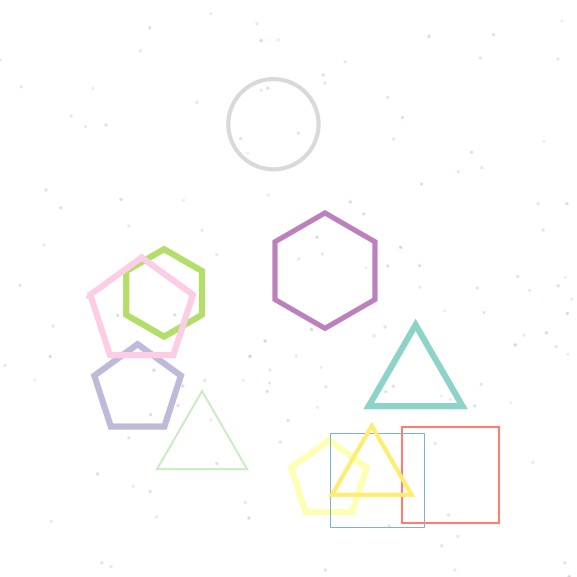[{"shape": "triangle", "thickness": 3, "radius": 0.47, "center": [0.72, 0.343]}, {"shape": "pentagon", "thickness": 3, "radius": 0.34, "center": [0.569, 0.168]}, {"shape": "pentagon", "thickness": 3, "radius": 0.39, "center": [0.238, 0.324]}, {"shape": "square", "thickness": 1, "radius": 0.42, "center": [0.78, 0.177]}, {"shape": "square", "thickness": 0.5, "radius": 0.41, "center": [0.652, 0.169]}, {"shape": "hexagon", "thickness": 3, "radius": 0.38, "center": [0.284, 0.492]}, {"shape": "pentagon", "thickness": 3, "radius": 0.47, "center": [0.245, 0.46]}, {"shape": "circle", "thickness": 2, "radius": 0.39, "center": [0.474, 0.784]}, {"shape": "hexagon", "thickness": 2.5, "radius": 0.5, "center": [0.563, 0.53]}, {"shape": "triangle", "thickness": 1, "radius": 0.45, "center": [0.35, 0.232]}, {"shape": "triangle", "thickness": 2, "radius": 0.4, "center": [0.644, 0.182]}]